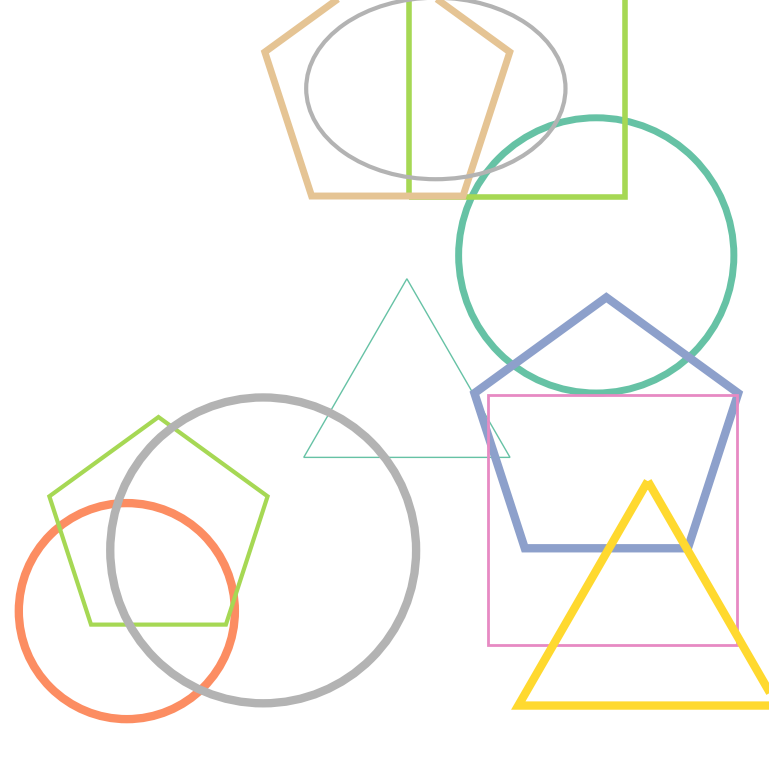[{"shape": "triangle", "thickness": 0.5, "radius": 0.77, "center": [0.528, 0.483]}, {"shape": "circle", "thickness": 2.5, "radius": 0.89, "center": [0.774, 0.668]}, {"shape": "circle", "thickness": 3, "radius": 0.7, "center": [0.165, 0.206]}, {"shape": "pentagon", "thickness": 3, "radius": 0.9, "center": [0.787, 0.434]}, {"shape": "square", "thickness": 1, "radius": 0.81, "center": [0.796, 0.324]}, {"shape": "pentagon", "thickness": 1.5, "radius": 0.75, "center": [0.206, 0.309]}, {"shape": "square", "thickness": 2, "radius": 0.7, "center": [0.672, 0.884]}, {"shape": "triangle", "thickness": 3, "radius": 0.97, "center": [0.841, 0.181]}, {"shape": "pentagon", "thickness": 2.5, "radius": 0.84, "center": [0.503, 0.881]}, {"shape": "oval", "thickness": 1.5, "radius": 0.84, "center": [0.566, 0.885]}, {"shape": "circle", "thickness": 3, "radius": 0.99, "center": [0.342, 0.285]}]